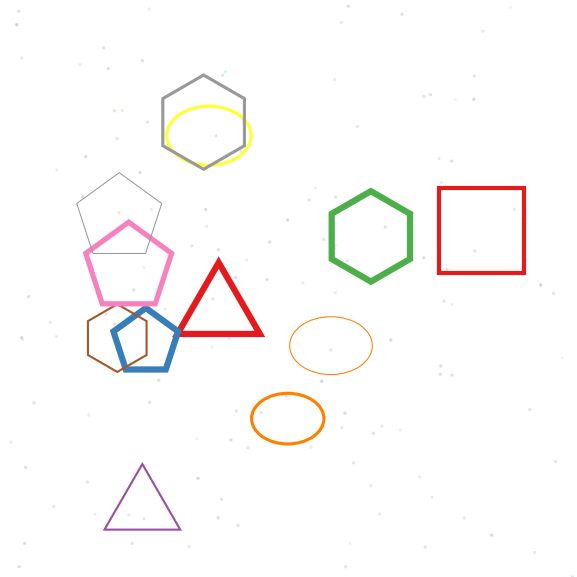[{"shape": "triangle", "thickness": 3, "radius": 0.41, "center": [0.379, 0.462]}, {"shape": "square", "thickness": 2, "radius": 0.37, "center": [0.834, 0.6]}, {"shape": "pentagon", "thickness": 3, "radius": 0.29, "center": [0.252, 0.407]}, {"shape": "hexagon", "thickness": 3, "radius": 0.39, "center": [0.642, 0.59]}, {"shape": "triangle", "thickness": 1, "radius": 0.38, "center": [0.246, 0.12]}, {"shape": "oval", "thickness": 0.5, "radius": 0.36, "center": [0.573, 0.401]}, {"shape": "oval", "thickness": 1.5, "radius": 0.31, "center": [0.498, 0.274]}, {"shape": "oval", "thickness": 1.5, "radius": 0.37, "center": [0.362, 0.764]}, {"shape": "hexagon", "thickness": 1, "radius": 0.29, "center": [0.203, 0.414]}, {"shape": "pentagon", "thickness": 2.5, "radius": 0.39, "center": [0.223, 0.536]}, {"shape": "pentagon", "thickness": 0.5, "radius": 0.39, "center": [0.207, 0.623]}, {"shape": "hexagon", "thickness": 1.5, "radius": 0.41, "center": [0.353, 0.788]}]